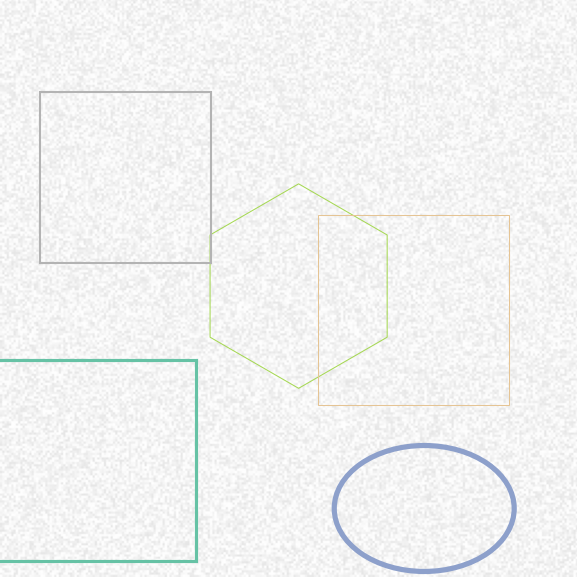[{"shape": "square", "thickness": 1.5, "radius": 0.87, "center": [0.165, 0.202]}, {"shape": "oval", "thickness": 2.5, "radius": 0.78, "center": [0.735, 0.119]}, {"shape": "hexagon", "thickness": 0.5, "radius": 0.89, "center": [0.517, 0.504]}, {"shape": "square", "thickness": 0.5, "radius": 0.82, "center": [0.716, 0.462]}, {"shape": "square", "thickness": 1, "radius": 0.74, "center": [0.218, 0.692]}]